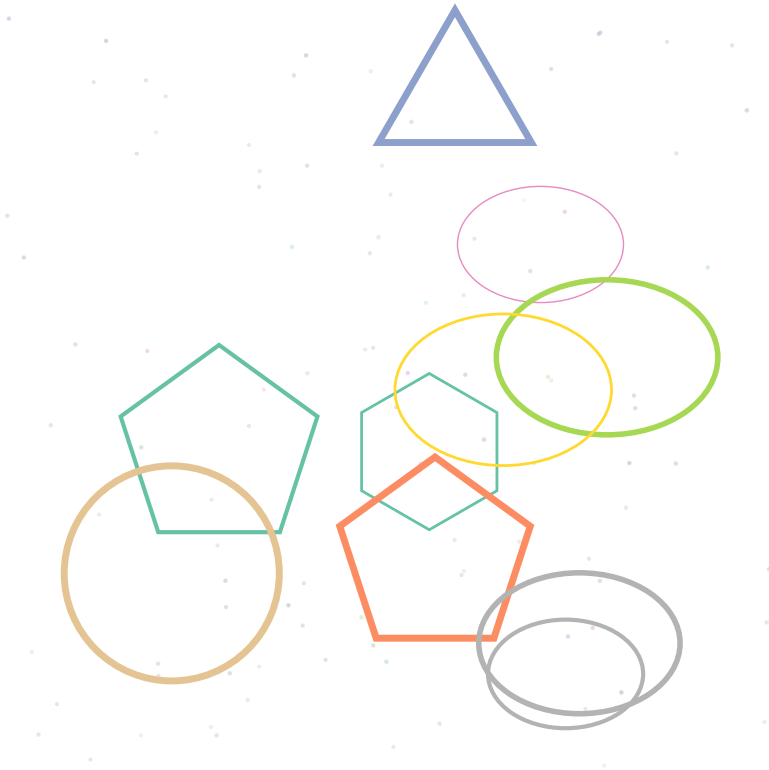[{"shape": "hexagon", "thickness": 1, "radius": 0.51, "center": [0.557, 0.413]}, {"shape": "pentagon", "thickness": 1.5, "radius": 0.67, "center": [0.284, 0.418]}, {"shape": "pentagon", "thickness": 2.5, "radius": 0.65, "center": [0.565, 0.276]}, {"shape": "triangle", "thickness": 2.5, "radius": 0.57, "center": [0.591, 0.872]}, {"shape": "oval", "thickness": 0.5, "radius": 0.54, "center": [0.702, 0.682]}, {"shape": "oval", "thickness": 2, "radius": 0.72, "center": [0.788, 0.536]}, {"shape": "oval", "thickness": 1, "radius": 0.7, "center": [0.654, 0.494]}, {"shape": "circle", "thickness": 2.5, "radius": 0.7, "center": [0.223, 0.255]}, {"shape": "oval", "thickness": 2, "radius": 0.65, "center": [0.752, 0.165]}, {"shape": "oval", "thickness": 1.5, "radius": 0.5, "center": [0.735, 0.125]}]